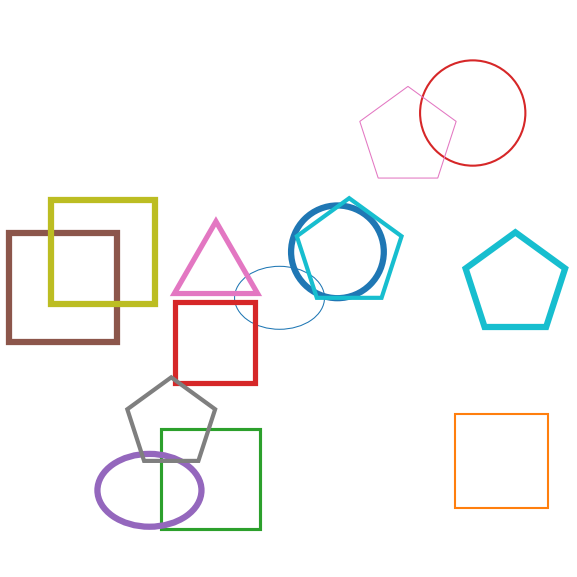[{"shape": "oval", "thickness": 0.5, "radius": 0.39, "center": [0.484, 0.483]}, {"shape": "circle", "thickness": 3, "radius": 0.4, "center": [0.584, 0.563]}, {"shape": "square", "thickness": 1, "radius": 0.41, "center": [0.868, 0.2]}, {"shape": "square", "thickness": 1.5, "radius": 0.43, "center": [0.364, 0.17]}, {"shape": "square", "thickness": 2.5, "radius": 0.35, "center": [0.372, 0.406]}, {"shape": "circle", "thickness": 1, "radius": 0.46, "center": [0.819, 0.803]}, {"shape": "oval", "thickness": 3, "radius": 0.45, "center": [0.259, 0.15]}, {"shape": "square", "thickness": 3, "radius": 0.47, "center": [0.109, 0.502]}, {"shape": "pentagon", "thickness": 0.5, "radius": 0.44, "center": [0.706, 0.762]}, {"shape": "triangle", "thickness": 2.5, "radius": 0.42, "center": [0.374, 0.532]}, {"shape": "pentagon", "thickness": 2, "radius": 0.4, "center": [0.296, 0.266]}, {"shape": "square", "thickness": 3, "radius": 0.45, "center": [0.179, 0.562]}, {"shape": "pentagon", "thickness": 2, "radius": 0.48, "center": [0.605, 0.561]}, {"shape": "pentagon", "thickness": 3, "radius": 0.45, "center": [0.892, 0.506]}]